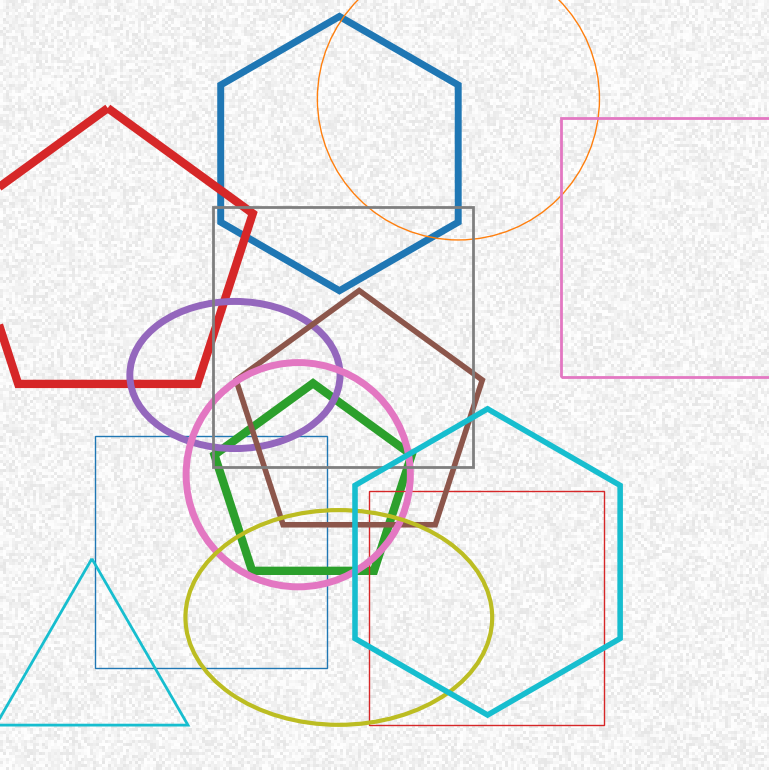[{"shape": "square", "thickness": 0.5, "radius": 0.75, "center": [0.274, 0.283]}, {"shape": "hexagon", "thickness": 2.5, "radius": 0.89, "center": [0.441, 0.801]}, {"shape": "circle", "thickness": 0.5, "radius": 0.92, "center": [0.595, 0.872]}, {"shape": "pentagon", "thickness": 3, "radius": 0.67, "center": [0.407, 0.368]}, {"shape": "square", "thickness": 0.5, "radius": 0.76, "center": [0.631, 0.21]}, {"shape": "pentagon", "thickness": 3, "radius": 0.99, "center": [0.14, 0.662]}, {"shape": "oval", "thickness": 2.5, "radius": 0.68, "center": [0.305, 0.513]}, {"shape": "pentagon", "thickness": 2, "radius": 0.84, "center": [0.466, 0.455]}, {"shape": "square", "thickness": 1, "radius": 0.84, "center": [0.897, 0.679]}, {"shape": "circle", "thickness": 2.5, "radius": 0.73, "center": [0.387, 0.384]}, {"shape": "square", "thickness": 1, "radius": 0.84, "center": [0.446, 0.562]}, {"shape": "oval", "thickness": 1.5, "radius": 1.0, "center": [0.44, 0.198]}, {"shape": "hexagon", "thickness": 2, "radius": 0.99, "center": [0.633, 0.27]}, {"shape": "triangle", "thickness": 1, "radius": 0.72, "center": [0.119, 0.13]}]